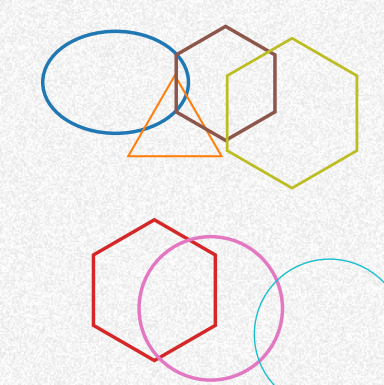[{"shape": "oval", "thickness": 2.5, "radius": 0.95, "center": [0.3, 0.786]}, {"shape": "triangle", "thickness": 1.5, "radius": 0.7, "center": [0.454, 0.664]}, {"shape": "hexagon", "thickness": 2.5, "radius": 0.91, "center": [0.401, 0.246]}, {"shape": "hexagon", "thickness": 2.5, "radius": 0.74, "center": [0.586, 0.783]}, {"shape": "circle", "thickness": 2.5, "radius": 0.93, "center": [0.547, 0.199]}, {"shape": "hexagon", "thickness": 2, "radius": 0.97, "center": [0.759, 0.706]}, {"shape": "circle", "thickness": 1, "radius": 0.98, "center": [0.856, 0.132]}]